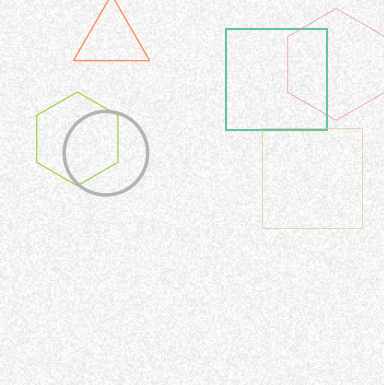[{"shape": "square", "thickness": 1.5, "radius": 0.66, "center": [0.718, 0.793]}, {"shape": "triangle", "thickness": 1, "radius": 0.57, "center": [0.29, 0.9]}, {"shape": "hexagon", "thickness": 0.5, "radius": 0.73, "center": [0.873, 0.833]}, {"shape": "hexagon", "thickness": 1, "radius": 0.61, "center": [0.201, 0.639]}, {"shape": "square", "thickness": 0.5, "radius": 0.65, "center": [0.81, 0.538]}, {"shape": "circle", "thickness": 2.5, "radius": 0.54, "center": [0.275, 0.602]}]